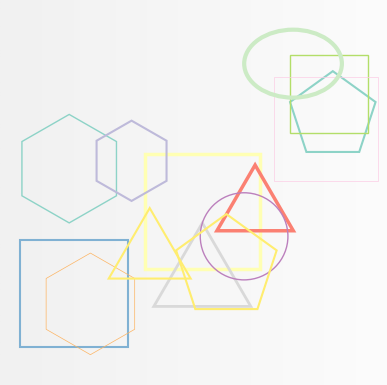[{"shape": "hexagon", "thickness": 1, "radius": 0.7, "center": [0.179, 0.562]}, {"shape": "pentagon", "thickness": 1.5, "radius": 0.58, "center": [0.859, 0.699]}, {"shape": "square", "thickness": 2.5, "radius": 0.75, "center": [0.523, 0.45]}, {"shape": "hexagon", "thickness": 1.5, "radius": 0.52, "center": [0.34, 0.582]}, {"shape": "triangle", "thickness": 2.5, "radius": 0.57, "center": [0.658, 0.458]}, {"shape": "square", "thickness": 1.5, "radius": 0.7, "center": [0.191, 0.238]}, {"shape": "hexagon", "thickness": 0.5, "radius": 0.66, "center": [0.233, 0.211]}, {"shape": "square", "thickness": 1, "radius": 0.51, "center": [0.849, 0.755]}, {"shape": "square", "thickness": 0.5, "radius": 0.68, "center": [0.842, 0.664]}, {"shape": "triangle", "thickness": 2, "radius": 0.72, "center": [0.522, 0.276]}, {"shape": "circle", "thickness": 1, "radius": 0.57, "center": [0.63, 0.386]}, {"shape": "oval", "thickness": 3, "radius": 0.63, "center": [0.756, 0.835]}, {"shape": "pentagon", "thickness": 1.5, "radius": 0.68, "center": [0.584, 0.308]}, {"shape": "triangle", "thickness": 1.5, "radius": 0.61, "center": [0.386, 0.337]}]